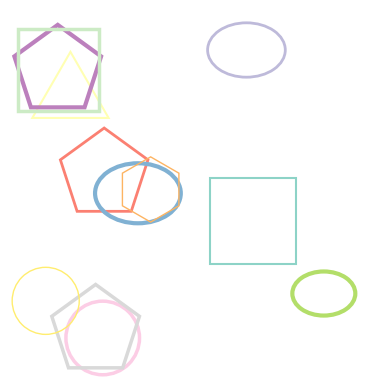[{"shape": "square", "thickness": 1.5, "radius": 0.56, "center": [0.658, 0.426]}, {"shape": "triangle", "thickness": 1.5, "radius": 0.57, "center": [0.183, 0.751]}, {"shape": "oval", "thickness": 2, "radius": 0.5, "center": [0.64, 0.87]}, {"shape": "pentagon", "thickness": 2, "radius": 0.6, "center": [0.271, 0.548]}, {"shape": "oval", "thickness": 3, "radius": 0.56, "center": [0.358, 0.498]}, {"shape": "hexagon", "thickness": 1, "radius": 0.42, "center": [0.391, 0.508]}, {"shape": "oval", "thickness": 3, "radius": 0.41, "center": [0.841, 0.238]}, {"shape": "circle", "thickness": 2.5, "radius": 0.48, "center": [0.267, 0.122]}, {"shape": "pentagon", "thickness": 2.5, "radius": 0.6, "center": [0.248, 0.141]}, {"shape": "pentagon", "thickness": 3, "radius": 0.59, "center": [0.15, 0.817]}, {"shape": "square", "thickness": 2.5, "radius": 0.53, "center": [0.151, 0.818]}, {"shape": "circle", "thickness": 1, "radius": 0.44, "center": [0.119, 0.219]}]